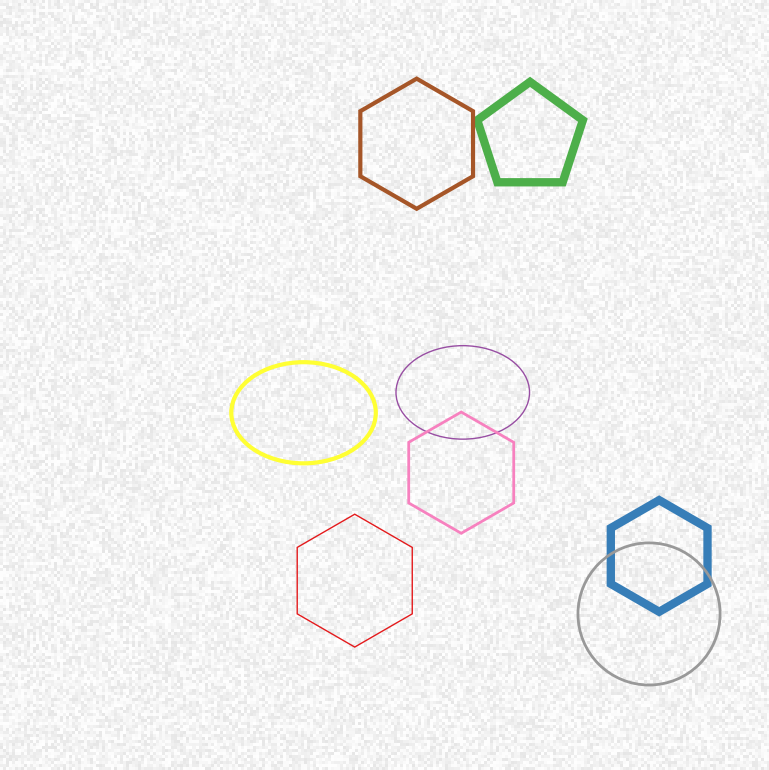[{"shape": "hexagon", "thickness": 0.5, "radius": 0.43, "center": [0.461, 0.246]}, {"shape": "hexagon", "thickness": 3, "radius": 0.36, "center": [0.856, 0.278]}, {"shape": "pentagon", "thickness": 3, "radius": 0.36, "center": [0.688, 0.822]}, {"shape": "oval", "thickness": 0.5, "radius": 0.43, "center": [0.601, 0.49]}, {"shape": "oval", "thickness": 1.5, "radius": 0.47, "center": [0.394, 0.464]}, {"shape": "hexagon", "thickness": 1.5, "radius": 0.42, "center": [0.541, 0.813]}, {"shape": "hexagon", "thickness": 1, "radius": 0.39, "center": [0.599, 0.386]}, {"shape": "circle", "thickness": 1, "radius": 0.46, "center": [0.843, 0.203]}]